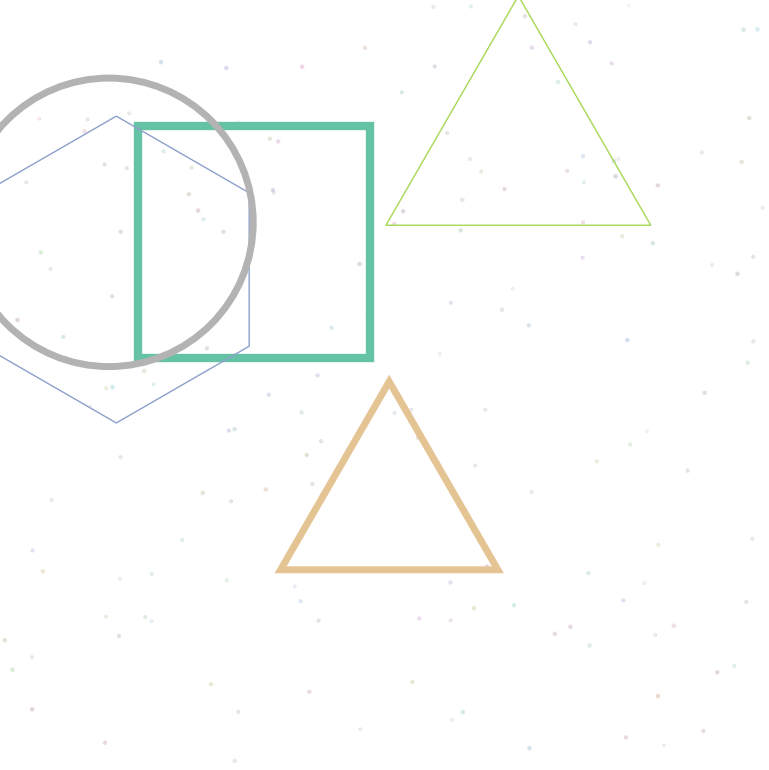[{"shape": "square", "thickness": 3, "radius": 0.75, "center": [0.33, 0.686]}, {"shape": "hexagon", "thickness": 0.5, "radius": 1.0, "center": [0.151, 0.65]}, {"shape": "triangle", "thickness": 0.5, "radius": 0.99, "center": [0.673, 0.807]}, {"shape": "triangle", "thickness": 2.5, "radius": 0.81, "center": [0.505, 0.341]}, {"shape": "circle", "thickness": 2.5, "radius": 0.94, "center": [0.141, 0.711]}]